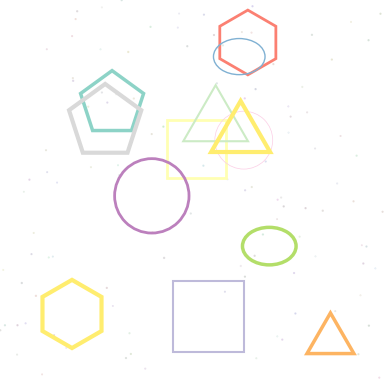[{"shape": "pentagon", "thickness": 2.5, "radius": 0.43, "center": [0.291, 0.731]}, {"shape": "square", "thickness": 2, "radius": 0.38, "center": [0.511, 0.613]}, {"shape": "square", "thickness": 1.5, "radius": 0.46, "center": [0.54, 0.179]}, {"shape": "hexagon", "thickness": 2, "radius": 0.42, "center": [0.644, 0.89]}, {"shape": "oval", "thickness": 1, "radius": 0.33, "center": [0.621, 0.853]}, {"shape": "triangle", "thickness": 2.5, "radius": 0.35, "center": [0.858, 0.117]}, {"shape": "oval", "thickness": 2.5, "radius": 0.35, "center": [0.699, 0.361]}, {"shape": "circle", "thickness": 0.5, "radius": 0.38, "center": [0.633, 0.636]}, {"shape": "pentagon", "thickness": 3, "radius": 0.49, "center": [0.273, 0.683]}, {"shape": "circle", "thickness": 2, "radius": 0.48, "center": [0.394, 0.491]}, {"shape": "triangle", "thickness": 1.5, "radius": 0.49, "center": [0.56, 0.682]}, {"shape": "triangle", "thickness": 3, "radius": 0.44, "center": [0.625, 0.649]}, {"shape": "hexagon", "thickness": 3, "radius": 0.44, "center": [0.187, 0.185]}]